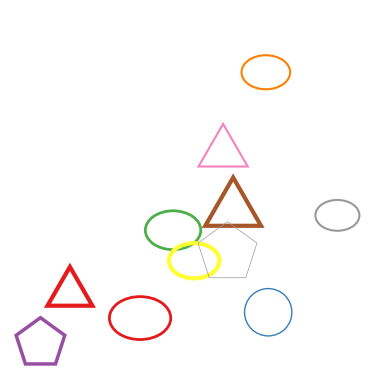[{"shape": "oval", "thickness": 2, "radius": 0.4, "center": [0.364, 0.174]}, {"shape": "triangle", "thickness": 3, "radius": 0.34, "center": [0.182, 0.24]}, {"shape": "circle", "thickness": 1, "radius": 0.31, "center": [0.697, 0.189]}, {"shape": "oval", "thickness": 2, "radius": 0.36, "center": [0.45, 0.402]}, {"shape": "pentagon", "thickness": 2.5, "radius": 0.33, "center": [0.105, 0.108]}, {"shape": "oval", "thickness": 1.5, "radius": 0.32, "center": [0.69, 0.812]}, {"shape": "oval", "thickness": 3, "radius": 0.33, "center": [0.504, 0.323]}, {"shape": "triangle", "thickness": 3, "radius": 0.42, "center": [0.606, 0.455]}, {"shape": "triangle", "thickness": 1.5, "radius": 0.37, "center": [0.58, 0.604]}, {"shape": "pentagon", "thickness": 0.5, "radius": 0.4, "center": [0.591, 0.344]}, {"shape": "oval", "thickness": 1.5, "radius": 0.29, "center": [0.876, 0.441]}]